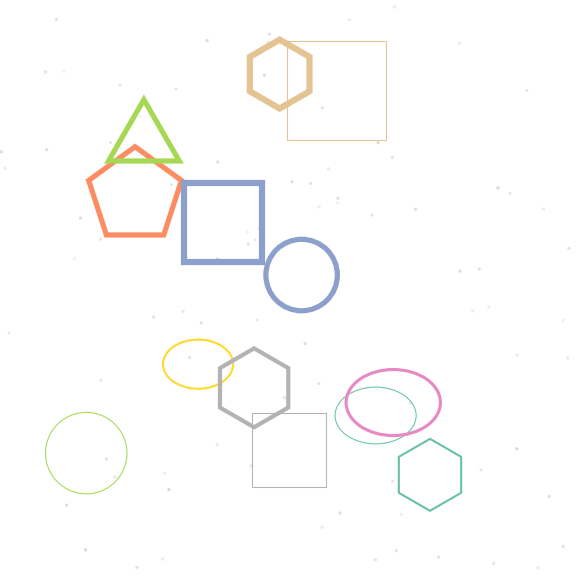[{"shape": "hexagon", "thickness": 1, "radius": 0.31, "center": [0.745, 0.177]}, {"shape": "oval", "thickness": 0.5, "radius": 0.35, "center": [0.65, 0.28]}, {"shape": "pentagon", "thickness": 2.5, "radius": 0.42, "center": [0.234, 0.661]}, {"shape": "square", "thickness": 3, "radius": 0.34, "center": [0.386, 0.614]}, {"shape": "circle", "thickness": 2.5, "radius": 0.31, "center": [0.522, 0.523]}, {"shape": "oval", "thickness": 1.5, "radius": 0.41, "center": [0.681, 0.302]}, {"shape": "triangle", "thickness": 2.5, "radius": 0.35, "center": [0.249, 0.756]}, {"shape": "circle", "thickness": 0.5, "radius": 0.35, "center": [0.149, 0.214]}, {"shape": "oval", "thickness": 1, "radius": 0.3, "center": [0.343, 0.369]}, {"shape": "hexagon", "thickness": 3, "radius": 0.3, "center": [0.484, 0.871]}, {"shape": "square", "thickness": 0.5, "radius": 0.43, "center": [0.583, 0.842]}, {"shape": "hexagon", "thickness": 2, "radius": 0.34, "center": [0.44, 0.328]}, {"shape": "square", "thickness": 0.5, "radius": 0.32, "center": [0.501, 0.22]}]